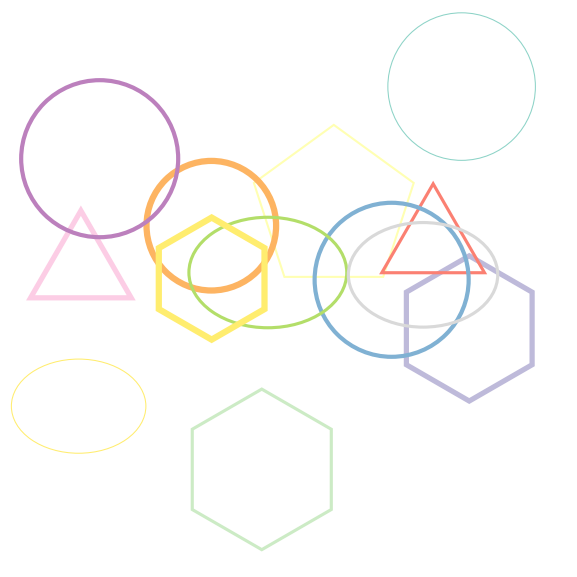[{"shape": "circle", "thickness": 0.5, "radius": 0.64, "center": [0.799, 0.849]}, {"shape": "pentagon", "thickness": 1, "radius": 0.73, "center": [0.578, 0.637]}, {"shape": "hexagon", "thickness": 2.5, "radius": 0.63, "center": [0.813, 0.43]}, {"shape": "triangle", "thickness": 1.5, "radius": 0.51, "center": [0.75, 0.578]}, {"shape": "circle", "thickness": 2, "radius": 0.67, "center": [0.678, 0.515]}, {"shape": "circle", "thickness": 3, "radius": 0.56, "center": [0.366, 0.608]}, {"shape": "oval", "thickness": 1.5, "radius": 0.68, "center": [0.464, 0.527]}, {"shape": "triangle", "thickness": 2.5, "radius": 0.5, "center": [0.14, 0.534]}, {"shape": "oval", "thickness": 1.5, "radius": 0.65, "center": [0.733, 0.523]}, {"shape": "circle", "thickness": 2, "radius": 0.68, "center": [0.173, 0.724]}, {"shape": "hexagon", "thickness": 1.5, "radius": 0.69, "center": [0.453, 0.186]}, {"shape": "oval", "thickness": 0.5, "radius": 0.58, "center": [0.136, 0.296]}, {"shape": "hexagon", "thickness": 3, "radius": 0.53, "center": [0.367, 0.517]}]